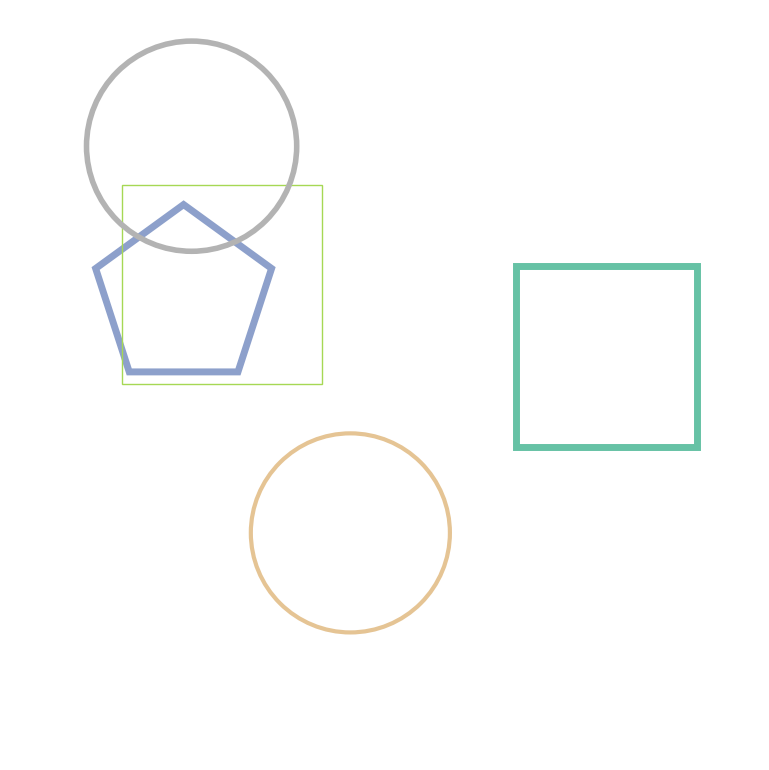[{"shape": "square", "thickness": 2.5, "radius": 0.59, "center": [0.787, 0.537]}, {"shape": "pentagon", "thickness": 2.5, "radius": 0.6, "center": [0.238, 0.614]}, {"shape": "square", "thickness": 0.5, "radius": 0.65, "center": [0.288, 0.63]}, {"shape": "circle", "thickness": 1.5, "radius": 0.65, "center": [0.455, 0.308]}, {"shape": "circle", "thickness": 2, "radius": 0.68, "center": [0.249, 0.81]}]